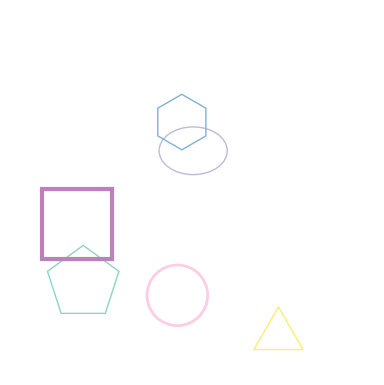[{"shape": "pentagon", "thickness": 1, "radius": 0.49, "center": [0.216, 0.265]}, {"shape": "oval", "thickness": 1, "radius": 0.44, "center": [0.502, 0.608]}, {"shape": "hexagon", "thickness": 1, "radius": 0.36, "center": [0.472, 0.683]}, {"shape": "circle", "thickness": 2, "radius": 0.39, "center": [0.461, 0.233]}, {"shape": "square", "thickness": 3, "radius": 0.46, "center": [0.2, 0.418]}, {"shape": "triangle", "thickness": 1, "radius": 0.37, "center": [0.723, 0.129]}]